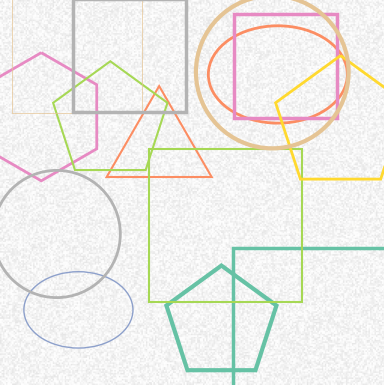[{"shape": "pentagon", "thickness": 3, "radius": 0.75, "center": [0.575, 0.16]}, {"shape": "square", "thickness": 2.5, "radius": 1.0, "center": [0.805, 0.155]}, {"shape": "triangle", "thickness": 1.5, "radius": 0.79, "center": [0.413, 0.619]}, {"shape": "oval", "thickness": 2, "radius": 0.9, "center": [0.722, 0.807]}, {"shape": "oval", "thickness": 1, "radius": 0.71, "center": [0.204, 0.195]}, {"shape": "square", "thickness": 2.5, "radius": 0.67, "center": [0.741, 0.829]}, {"shape": "hexagon", "thickness": 2, "radius": 0.83, "center": [0.107, 0.697]}, {"shape": "pentagon", "thickness": 1.5, "radius": 0.78, "center": [0.286, 0.685]}, {"shape": "square", "thickness": 1.5, "radius": 0.99, "center": [0.586, 0.414]}, {"shape": "pentagon", "thickness": 2, "radius": 0.89, "center": [0.885, 0.678]}, {"shape": "circle", "thickness": 3, "radius": 0.99, "center": [0.707, 0.813]}, {"shape": "square", "thickness": 0.5, "radius": 0.84, "center": [0.199, 0.874]}, {"shape": "square", "thickness": 2.5, "radius": 0.73, "center": [0.337, 0.855]}, {"shape": "circle", "thickness": 2, "radius": 0.83, "center": [0.147, 0.392]}]